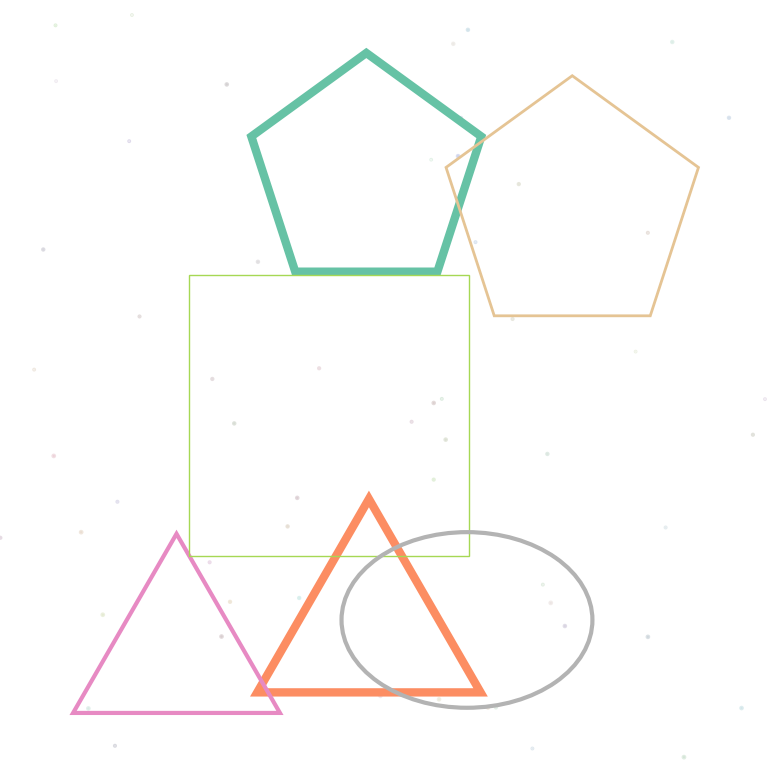[{"shape": "pentagon", "thickness": 3, "radius": 0.79, "center": [0.476, 0.774]}, {"shape": "triangle", "thickness": 3, "radius": 0.84, "center": [0.479, 0.185]}, {"shape": "triangle", "thickness": 1.5, "radius": 0.78, "center": [0.229, 0.152]}, {"shape": "square", "thickness": 0.5, "radius": 0.91, "center": [0.428, 0.46]}, {"shape": "pentagon", "thickness": 1, "radius": 0.86, "center": [0.743, 0.729]}, {"shape": "oval", "thickness": 1.5, "radius": 0.81, "center": [0.606, 0.195]}]